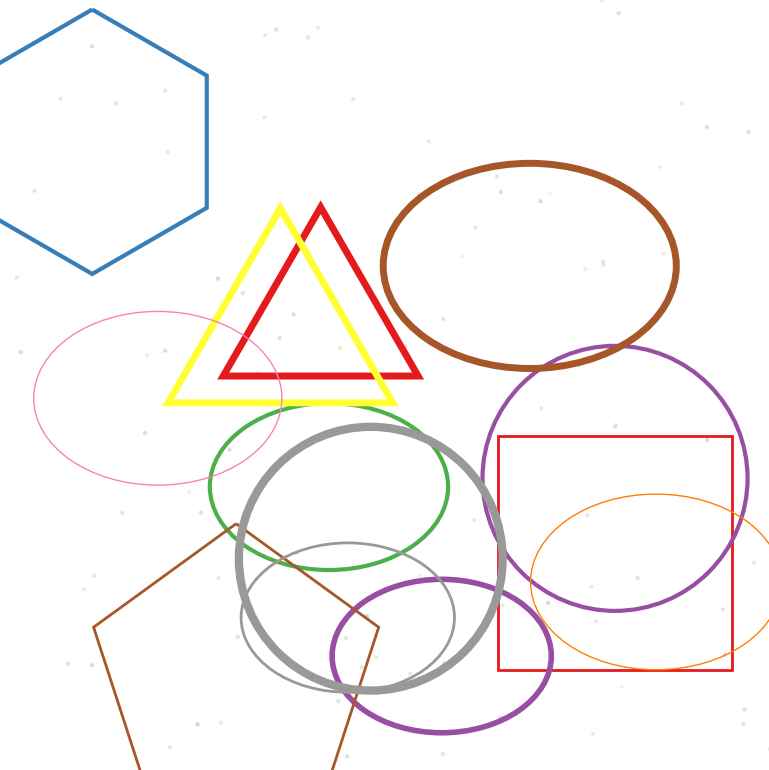[{"shape": "triangle", "thickness": 2.5, "radius": 0.73, "center": [0.416, 0.585]}, {"shape": "square", "thickness": 1, "radius": 0.76, "center": [0.799, 0.282]}, {"shape": "hexagon", "thickness": 1.5, "radius": 0.86, "center": [0.12, 0.816]}, {"shape": "oval", "thickness": 1.5, "radius": 0.77, "center": [0.427, 0.368]}, {"shape": "circle", "thickness": 1.5, "radius": 0.86, "center": [0.799, 0.379]}, {"shape": "oval", "thickness": 2, "radius": 0.71, "center": [0.574, 0.148]}, {"shape": "oval", "thickness": 0.5, "radius": 0.81, "center": [0.852, 0.244]}, {"shape": "triangle", "thickness": 2.5, "radius": 0.84, "center": [0.364, 0.561]}, {"shape": "oval", "thickness": 2.5, "radius": 0.95, "center": [0.688, 0.655]}, {"shape": "pentagon", "thickness": 1, "radius": 0.97, "center": [0.307, 0.125]}, {"shape": "oval", "thickness": 0.5, "radius": 0.81, "center": [0.205, 0.483]}, {"shape": "circle", "thickness": 3, "radius": 0.86, "center": [0.482, 0.274]}, {"shape": "oval", "thickness": 1, "radius": 0.69, "center": [0.452, 0.198]}]